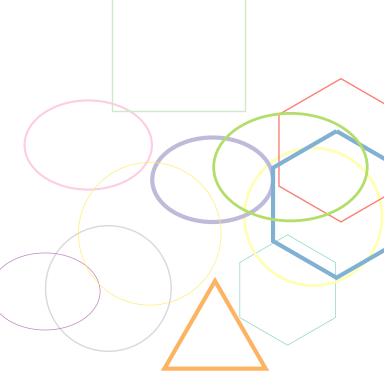[{"shape": "hexagon", "thickness": 0.5, "radius": 0.72, "center": [0.747, 0.247]}, {"shape": "circle", "thickness": 2, "radius": 0.89, "center": [0.814, 0.437]}, {"shape": "oval", "thickness": 3, "radius": 0.78, "center": [0.552, 0.533]}, {"shape": "hexagon", "thickness": 1, "radius": 0.93, "center": [0.886, 0.61]}, {"shape": "hexagon", "thickness": 3, "radius": 0.95, "center": [0.874, 0.469]}, {"shape": "triangle", "thickness": 3, "radius": 0.76, "center": [0.558, 0.118]}, {"shape": "oval", "thickness": 2, "radius": 1.0, "center": [0.754, 0.566]}, {"shape": "oval", "thickness": 1.5, "radius": 0.83, "center": [0.229, 0.623]}, {"shape": "circle", "thickness": 1, "radius": 0.82, "center": [0.281, 0.251]}, {"shape": "oval", "thickness": 0.5, "radius": 0.71, "center": [0.117, 0.243]}, {"shape": "square", "thickness": 1, "radius": 0.86, "center": [0.464, 0.884]}, {"shape": "circle", "thickness": 0.5, "radius": 0.93, "center": [0.389, 0.393]}]